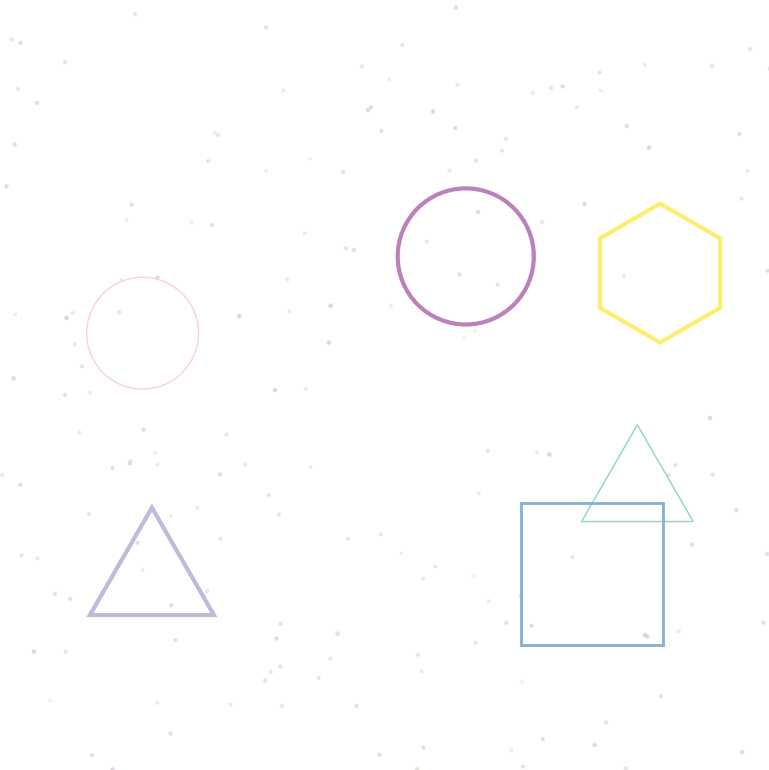[{"shape": "triangle", "thickness": 0.5, "radius": 0.42, "center": [0.828, 0.365]}, {"shape": "triangle", "thickness": 1.5, "radius": 0.47, "center": [0.197, 0.248]}, {"shape": "square", "thickness": 1, "radius": 0.46, "center": [0.769, 0.255]}, {"shape": "circle", "thickness": 0.5, "radius": 0.36, "center": [0.185, 0.567]}, {"shape": "circle", "thickness": 1.5, "radius": 0.44, "center": [0.605, 0.667]}, {"shape": "hexagon", "thickness": 1.5, "radius": 0.45, "center": [0.857, 0.645]}]